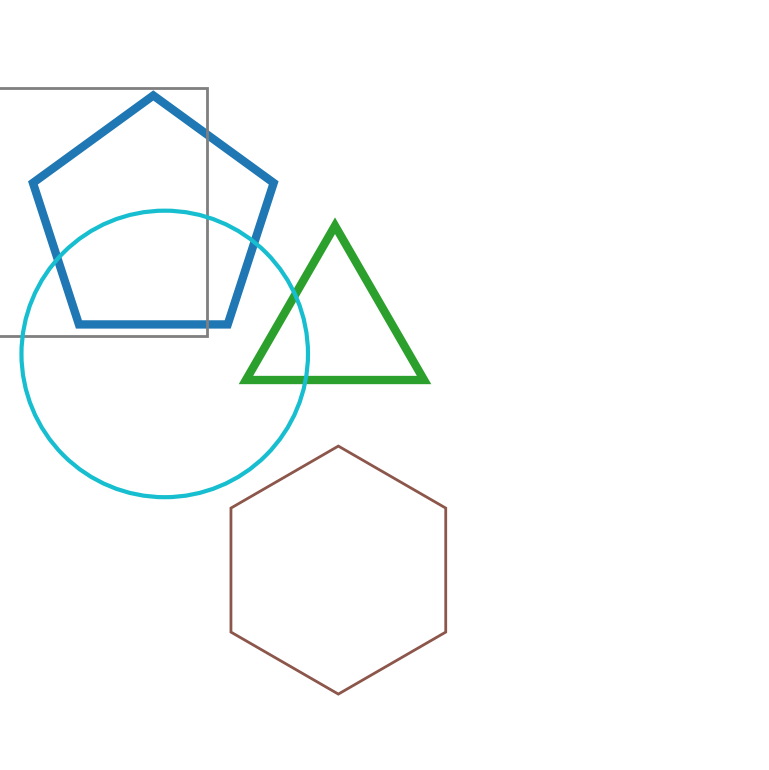[{"shape": "pentagon", "thickness": 3, "radius": 0.82, "center": [0.199, 0.712]}, {"shape": "triangle", "thickness": 3, "radius": 0.67, "center": [0.435, 0.573]}, {"shape": "hexagon", "thickness": 1, "radius": 0.81, "center": [0.439, 0.26]}, {"shape": "square", "thickness": 1, "radius": 0.8, "center": [0.108, 0.725]}, {"shape": "circle", "thickness": 1.5, "radius": 0.93, "center": [0.214, 0.54]}]